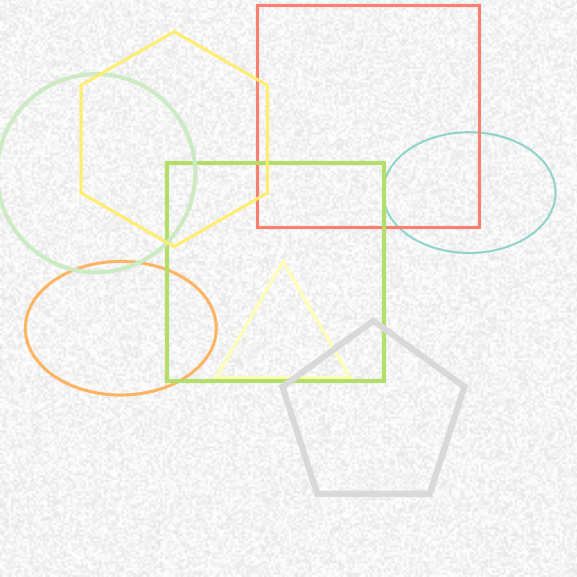[{"shape": "oval", "thickness": 1, "radius": 0.75, "center": [0.813, 0.666]}, {"shape": "triangle", "thickness": 1.5, "radius": 0.67, "center": [0.49, 0.412]}, {"shape": "square", "thickness": 1.5, "radius": 0.96, "center": [0.637, 0.799]}, {"shape": "oval", "thickness": 1.5, "radius": 0.83, "center": [0.209, 0.431]}, {"shape": "square", "thickness": 2, "radius": 0.94, "center": [0.477, 0.528]}, {"shape": "pentagon", "thickness": 3, "radius": 0.83, "center": [0.647, 0.278]}, {"shape": "circle", "thickness": 2, "radius": 0.86, "center": [0.167, 0.699]}, {"shape": "hexagon", "thickness": 1.5, "radius": 0.93, "center": [0.302, 0.758]}]